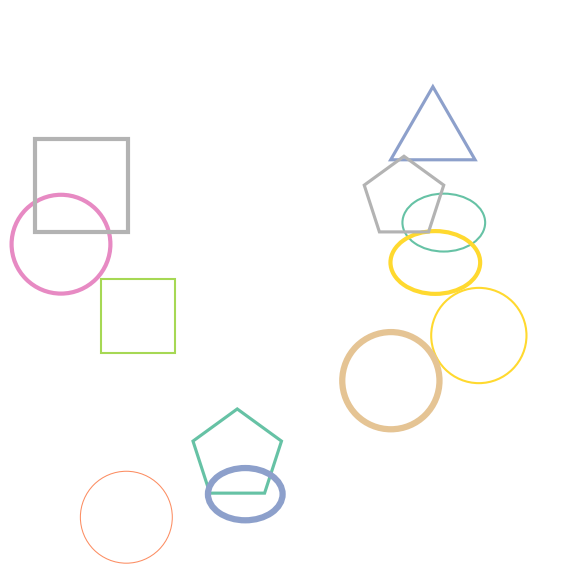[{"shape": "oval", "thickness": 1, "radius": 0.36, "center": [0.768, 0.614]}, {"shape": "pentagon", "thickness": 1.5, "radius": 0.4, "center": [0.411, 0.21]}, {"shape": "circle", "thickness": 0.5, "radius": 0.4, "center": [0.219, 0.104]}, {"shape": "oval", "thickness": 3, "radius": 0.32, "center": [0.425, 0.143]}, {"shape": "triangle", "thickness": 1.5, "radius": 0.42, "center": [0.75, 0.765]}, {"shape": "circle", "thickness": 2, "radius": 0.43, "center": [0.106, 0.576]}, {"shape": "square", "thickness": 1, "radius": 0.32, "center": [0.239, 0.451]}, {"shape": "oval", "thickness": 2, "radius": 0.39, "center": [0.754, 0.545]}, {"shape": "circle", "thickness": 1, "radius": 0.41, "center": [0.829, 0.418]}, {"shape": "circle", "thickness": 3, "radius": 0.42, "center": [0.677, 0.34]}, {"shape": "pentagon", "thickness": 1.5, "radius": 0.36, "center": [0.7, 0.656]}, {"shape": "square", "thickness": 2, "radius": 0.4, "center": [0.142, 0.678]}]